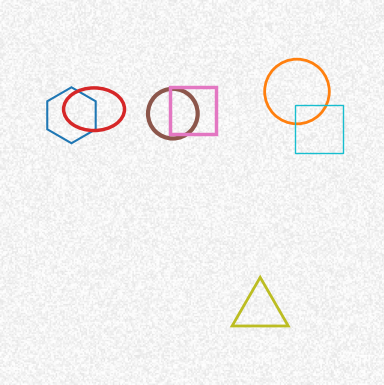[{"shape": "hexagon", "thickness": 1.5, "radius": 0.36, "center": [0.186, 0.701]}, {"shape": "circle", "thickness": 2, "radius": 0.42, "center": [0.771, 0.762]}, {"shape": "oval", "thickness": 2.5, "radius": 0.4, "center": [0.244, 0.716]}, {"shape": "circle", "thickness": 3, "radius": 0.32, "center": [0.449, 0.705]}, {"shape": "square", "thickness": 2.5, "radius": 0.3, "center": [0.502, 0.713]}, {"shape": "triangle", "thickness": 2, "radius": 0.42, "center": [0.676, 0.195]}, {"shape": "square", "thickness": 1, "radius": 0.31, "center": [0.829, 0.664]}]